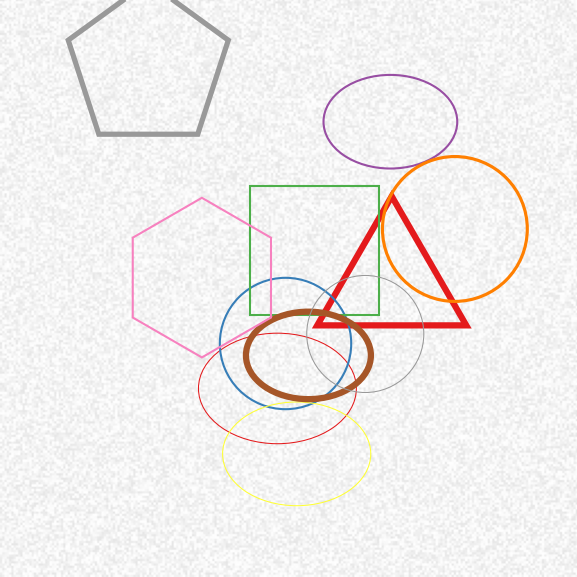[{"shape": "oval", "thickness": 0.5, "radius": 0.68, "center": [0.48, 0.326]}, {"shape": "triangle", "thickness": 3, "radius": 0.74, "center": [0.678, 0.51]}, {"shape": "circle", "thickness": 1, "radius": 0.57, "center": [0.494, 0.404]}, {"shape": "square", "thickness": 1, "radius": 0.56, "center": [0.545, 0.566]}, {"shape": "oval", "thickness": 1, "radius": 0.58, "center": [0.676, 0.788]}, {"shape": "circle", "thickness": 1.5, "radius": 0.63, "center": [0.788, 0.603]}, {"shape": "oval", "thickness": 0.5, "radius": 0.64, "center": [0.514, 0.213]}, {"shape": "oval", "thickness": 3, "radius": 0.54, "center": [0.534, 0.384]}, {"shape": "hexagon", "thickness": 1, "radius": 0.69, "center": [0.35, 0.518]}, {"shape": "pentagon", "thickness": 2.5, "radius": 0.73, "center": [0.257, 0.885]}, {"shape": "circle", "thickness": 0.5, "radius": 0.51, "center": [0.633, 0.421]}]